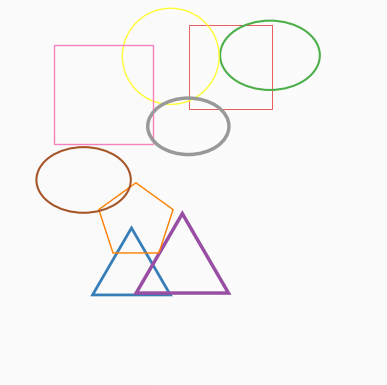[{"shape": "square", "thickness": 0.5, "radius": 0.54, "center": [0.595, 0.826]}, {"shape": "triangle", "thickness": 2, "radius": 0.58, "center": [0.339, 0.292]}, {"shape": "oval", "thickness": 1.5, "radius": 0.64, "center": [0.697, 0.856]}, {"shape": "triangle", "thickness": 2.5, "radius": 0.69, "center": [0.471, 0.308]}, {"shape": "pentagon", "thickness": 1, "radius": 0.5, "center": [0.351, 0.425]}, {"shape": "circle", "thickness": 1, "radius": 0.62, "center": [0.441, 0.854]}, {"shape": "oval", "thickness": 1.5, "radius": 0.61, "center": [0.216, 0.533]}, {"shape": "square", "thickness": 1, "radius": 0.64, "center": [0.268, 0.755]}, {"shape": "oval", "thickness": 2.5, "radius": 0.52, "center": [0.486, 0.672]}]